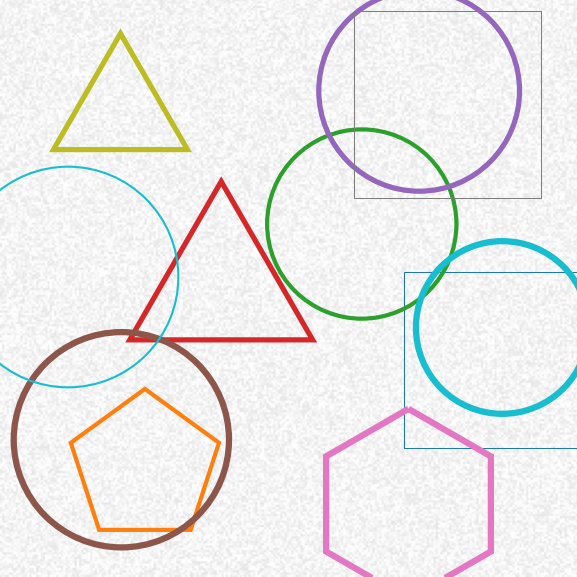[{"shape": "square", "thickness": 0.5, "radius": 0.76, "center": [0.851, 0.376]}, {"shape": "pentagon", "thickness": 2, "radius": 0.67, "center": [0.251, 0.191]}, {"shape": "circle", "thickness": 2, "radius": 0.82, "center": [0.626, 0.611]}, {"shape": "triangle", "thickness": 2.5, "radius": 0.91, "center": [0.383, 0.502]}, {"shape": "circle", "thickness": 2.5, "radius": 0.87, "center": [0.726, 0.842]}, {"shape": "circle", "thickness": 3, "radius": 0.93, "center": [0.21, 0.238]}, {"shape": "hexagon", "thickness": 3, "radius": 0.82, "center": [0.707, 0.126]}, {"shape": "square", "thickness": 0.5, "radius": 0.81, "center": [0.775, 0.818]}, {"shape": "triangle", "thickness": 2.5, "radius": 0.67, "center": [0.209, 0.807]}, {"shape": "circle", "thickness": 1, "radius": 0.96, "center": [0.118, 0.519]}, {"shape": "circle", "thickness": 3, "radius": 0.75, "center": [0.87, 0.432]}]